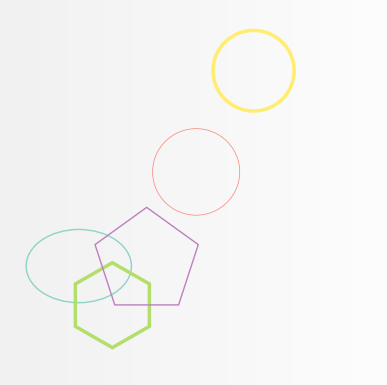[{"shape": "oval", "thickness": 1, "radius": 0.68, "center": [0.203, 0.309]}, {"shape": "circle", "thickness": 0.5, "radius": 0.56, "center": [0.506, 0.553]}, {"shape": "hexagon", "thickness": 2.5, "radius": 0.55, "center": [0.29, 0.207]}, {"shape": "pentagon", "thickness": 1, "radius": 0.7, "center": [0.378, 0.321]}, {"shape": "circle", "thickness": 2.5, "radius": 0.52, "center": [0.654, 0.816]}]